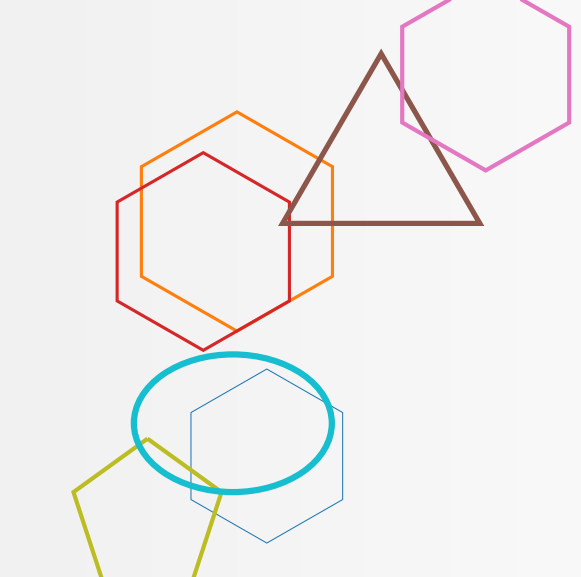[{"shape": "hexagon", "thickness": 0.5, "radius": 0.75, "center": [0.459, 0.209]}, {"shape": "hexagon", "thickness": 1.5, "radius": 0.95, "center": [0.408, 0.616]}, {"shape": "hexagon", "thickness": 1.5, "radius": 0.86, "center": [0.35, 0.564]}, {"shape": "triangle", "thickness": 2.5, "radius": 0.98, "center": [0.656, 0.71]}, {"shape": "hexagon", "thickness": 2, "radius": 0.83, "center": [0.836, 0.87]}, {"shape": "pentagon", "thickness": 2, "radius": 0.67, "center": [0.254, 0.106]}, {"shape": "oval", "thickness": 3, "radius": 0.85, "center": [0.401, 0.266]}]